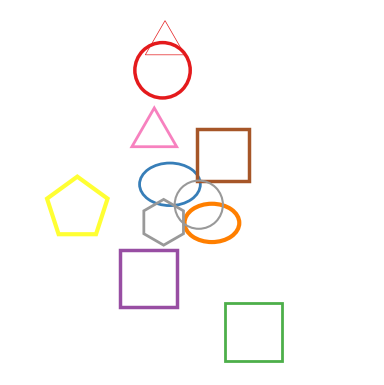[{"shape": "circle", "thickness": 2.5, "radius": 0.36, "center": [0.422, 0.817]}, {"shape": "triangle", "thickness": 0.5, "radius": 0.3, "center": [0.429, 0.887]}, {"shape": "oval", "thickness": 2, "radius": 0.39, "center": [0.441, 0.521]}, {"shape": "square", "thickness": 2, "radius": 0.37, "center": [0.658, 0.138]}, {"shape": "square", "thickness": 2.5, "radius": 0.37, "center": [0.385, 0.276]}, {"shape": "oval", "thickness": 3, "radius": 0.36, "center": [0.55, 0.421]}, {"shape": "pentagon", "thickness": 3, "radius": 0.41, "center": [0.201, 0.459]}, {"shape": "square", "thickness": 2.5, "radius": 0.33, "center": [0.579, 0.598]}, {"shape": "triangle", "thickness": 2, "radius": 0.34, "center": [0.401, 0.652]}, {"shape": "circle", "thickness": 1.5, "radius": 0.31, "center": [0.516, 0.468]}, {"shape": "hexagon", "thickness": 2, "radius": 0.3, "center": [0.425, 0.423]}]